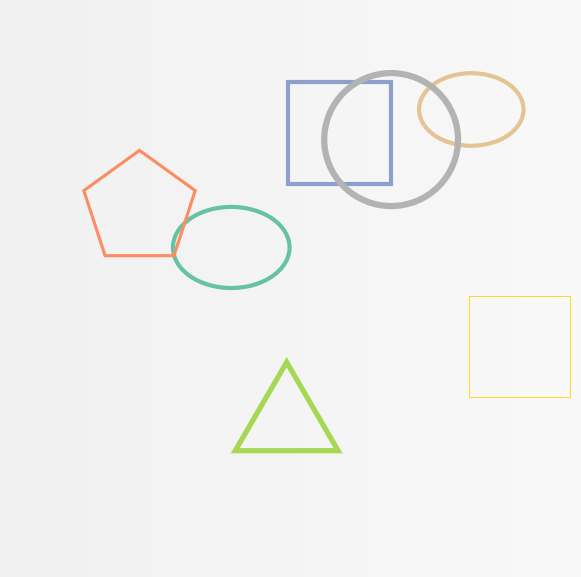[{"shape": "oval", "thickness": 2, "radius": 0.5, "center": [0.398, 0.571]}, {"shape": "pentagon", "thickness": 1.5, "radius": 0.5, "center": [0.24, 0.638]}, {"shape": "square", "thickness": 2, "radius": 0.44, "center": [0.584, 0.769]}, {"shape": "triangle", "thickness": 2.5, "radius": 0.51, "center": [0.493, 0.27]}, {"shape": "square", "thickness": 0.5, "radius": 0.44, "center": [0.894, 0.399]}, {"shape": "oval", "thickness": 2, "radius": 0.45, "center": [0.811, 0.81]}, {"shape": "circle", "thickness": 3, "radius": 0.58, "center": [0.673, 0.757]}]